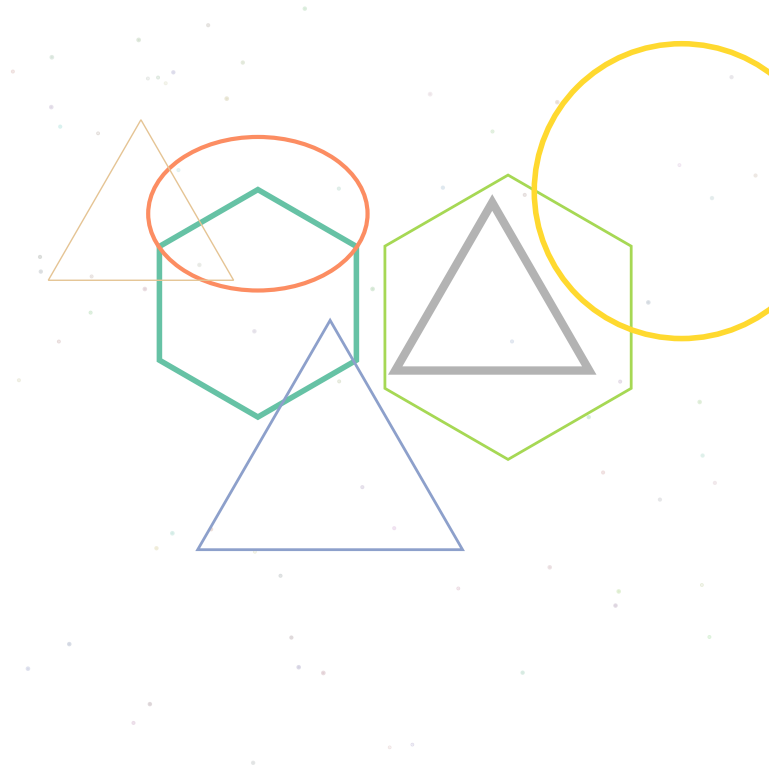[{"shape": "hexagon", "thickness": 2, "radius": 0.74, "center": [0.335, 0.606]}, {"shape": "oval", "thickness": 1.5, "radius": 0.71, "center": [0.335, 0.722]}, {"shape": "triangle", "thickness": 1, "radius": 0.99, "center": [0.429, 0.385]}, {"shape": "hexagon", "thickness": 1, "radius": 0.92, "center": [0.66, 0.588]}, {"shape": "circle", "thickness": 2, "radius": 0.96, "center": [0.885, 0.752]}, {"shape": "triangle", "thickness": 0.5, "radius": 0.69, "center": [0.183, 0.705]}, {"shape": "triangle", "thickness": 3, "radius": 0.73, "center": [0.639, 0.592]}]